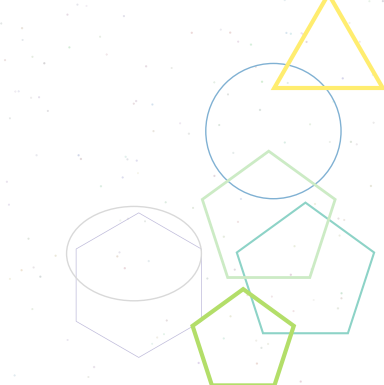[{"shape": "pentagon", "thickness": 1.5, "radius": 0.94, "center": [0.793, 0.286]}, {"shape": "hexagon", "thickness": 0.5, "radius": 0.94, "center": [0.36, 0.259]}, {"shape": "circle", "thickness": 1, "radius": 0.88, "center": [0.71, 0.66]}, {"shape": "pentagon", "thickness": 3, "radius": 0.69, "center": [0.632, 0.111]}, {"shape": "oval", "thickness": 1, "radius": 0.88, "center": [0.348, 0.341]}, {"shape": "pentagon", "thickness": 2, "radius": 0.91, "center": [0.698, 0.426]}, {"shape": "triangle", "thickness": 3, "radius": 0.81, "center": [0.853, 0.853]}]